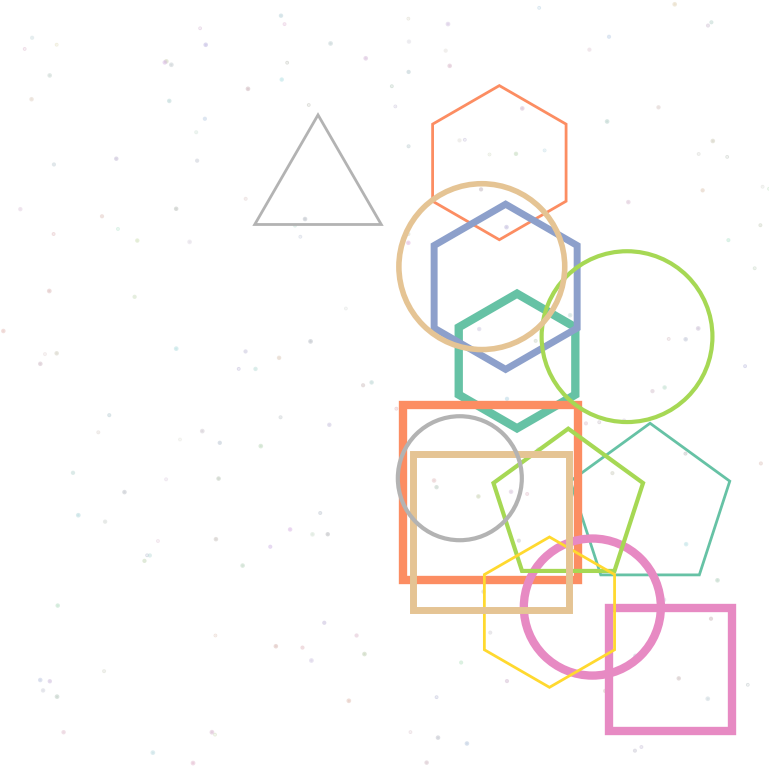[{"shape": "pentagon", "thickness": 1, "radius": 0.54, "center": [0.844, 0.341]}, {"shape": "hexagon", "thickness": 3, "radius": 0.44, "center": [0.671, 0.531]}, {"shape": "square", "thickness": 3, "radius": 0.57, "center": [0.637, 0.36]}, {"shape": "hexagon", "thickness": 1, "radius": 0.5, "center": [0.648, 0.789]}, {"shape": "hexagon", "thickness": 2.5, "radius": 0.54, "center": [0.657, 0.628]}, {"shape": "circle", "thickness": 3, "radius": 0.44, "center": [0.769, 0.212]}, {"shape": "square", "thickness": 3, "radius": 0.4, "center": [0.871, 0.131]}, {"shape": "pentagon", "thickness": 1.5, "radius": 0.51, "center": [0.738, 0.341]}, {"shape": "circle", "thickness": 1.5, "radius": 0.55, "center": [0.814, 0.563]}, {"shape": "hexagon", "thickness": 1, "radius": 0.49, "center": [0.714, 0.205]}, {"shape": "square", "thickness": 2.5, "radius": 0.51, "center": [0.638, 0.309]}, {"shape": "circle", "thickness": 2, "radius": 0.54, "center": [0.626, 0.654]}, {"shape": "circle", "thickness": 1.5, "radius": 0.4, "center": [0.597, 0.379]}, {"shape": "triangle", "thickness": 1, "radius": 0.47, "center": [0.413, 0.756]}]